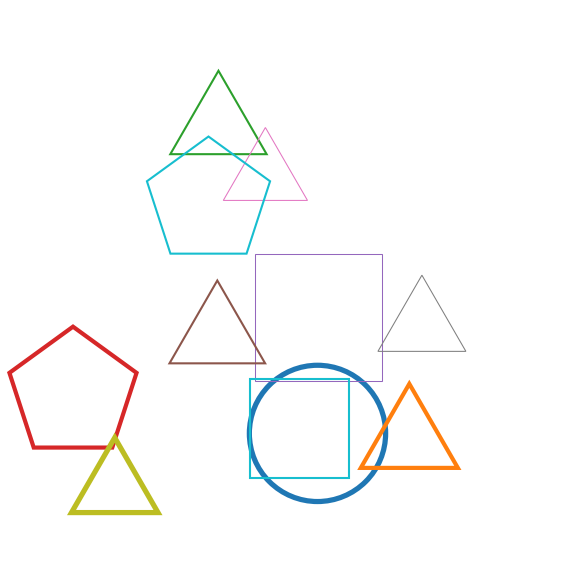[{"shape": "circle", "thickness": 2.5, "radius": 0.59, "center": [0.55, 0.249]}, {"shape": "triangle", "thickness": 2, "radius": 0.49, "center": [0.709, 0.237]}, {"shape": "triangle", "thickness": 1, "radius": 0.48, "center": [0.378, 0.78]}, {"shape": "pentagon", "thickness": 2, "radius": 0.58, "center": [0.126, 0.318]}, {"shape": "square", "thickness": 0.5, "radius": 0.55, "center": [0.551, 0.449]}, {"shape": "triangle", "thickness": 1, "radius": 0.48, "center": [0.376, 0.418]}, {"shape": "triangle", "thickness": 0.5, "radius": 0.42, "center": [0.46, 0.694]}, {"shape": "triangle", "thickness": 0.5, "radius": 0.44, "center": [0.731, 0.435]}, {"shape": "triangle", "thickness": 2.5, "radius": 0.43, "center": [0.199, 0.155]}, {"shape": "square", "thickness": 1, "radius": 0.43, "center": [0.518, 0.257]}, {"shape": "pentagon", "thickness": 1, "radius": 0.56, "center": [0.361, 0.651]}]